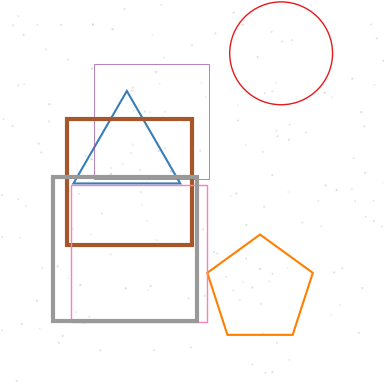[{"shape": "circle", "thickness": 1, "radius": 0.67, "center": [0.73, 0.861]}, {"shape": "triangle", "thickness": 1.5, "radius": 0.8, "center": [0.329, 0.604]}, {"shape": "square", "thickness": 0.5, "radius": 0.75, "center": [0.393, 0.684]}, {"shape": "pentagon", "thickness": 1.5, "radius": 0.72, "center": [0.675, 0.247]}, {"shape": "square", "thickness": 3, "radius": 0.82, "center": [0.336, 0.528]}, {"shape": "square", "thickness": 1, "radius": 0.89, "center": [0.362, 0.342]}, {"shape": "square", "thickness": 3, "radius": 0.94, "center": [0.324, 0.353]}]